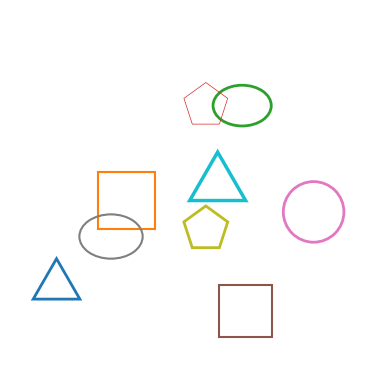[{"shape": "triangle", "thickness": 2, "radius": 0.35, "center": [0.147, 0.258]}, {"shape": "square", "thickness": 1.5, "radius": 0.37, "center": [0.328, 0.479]}, {"shape": "oval", "thickness": 2, "radius": 0.38, "center": [0.629, 0.726]}, {"shape": "pentagon", "thickness": 0.5, "radius": 0.3, "center": [0.535, 0.726]}, {"shape": "square", "thickness": 1.5, "radius": 0.34, "center": [0.637, 0.193]}, {"shape": "circle", "thickness": 2, "radius": 0.39, "center": [0.815, 0.45]}, {"shape": "oval", "thickness": 1.5, "radius": 0.41, "center": [0.288, 0.386]}, {"shape": "pentagon", "thickness": 2, "radius": 0.3, "center": [0.535, 0.405]}, {"shape": "triangle", "thickness": 2.5, "radius": 0.42, "center": [0.565, 0.521]}]